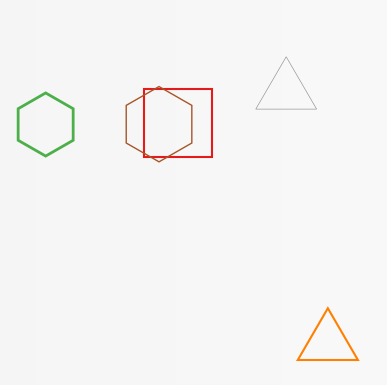[{"shape": "square", "thickness": 1.5, "radius": 0.44, "center": [0.46, 0.68]}, {"shape": "hexagon", "thickness": 2, "radius": 0.41, "center": [0.118, 0.677]}, {"shape": "triangle", "thickness": 1.5, "radius": 0.45, "center": [0.846, 0.11]}, {"shape": "hexagon", "thickness": 1, "radius": 0.49, "center": [0.41, 0.677]}, {"shape": "triangle", "thickness": 0.5, "radius": 0.45, "center": [0.739, 0.762]}]